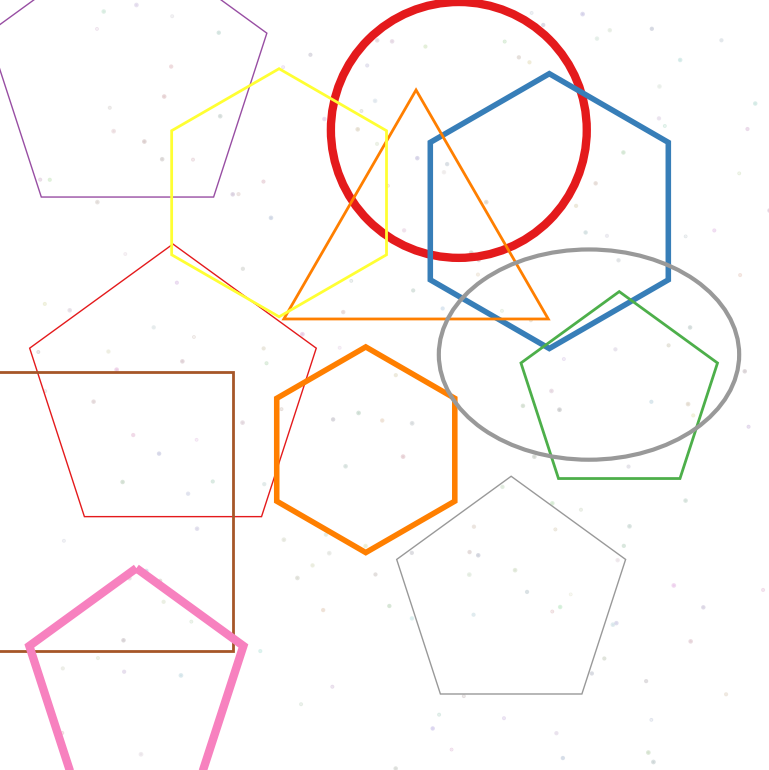[{"shape": "pentagon", "thickness": 0.5, "radius": 0.98, "center": [0.225, 0.487]}, {"shape": "circle", "thickness": 3, "radius": 0.83, "center": [0.596, 0.831]}, {"shape": "hexagon", "thickness": 2, "radius": 0.89, "center": [0.713, 0.726]}, {"shape": "pentagon", "thickness": 1, "radius": 0.67, "center": [0.804, 0.487]}, {"shape": "pentagon", "thickness": 0.5, "radius": 0.95, "center": [0.166, 0.898]}, {"shape": "hexagon", "thickness": 2, "radius": 0.67, "center": [0.475, 0.416]}, {"shape": "triangle", "thickness": 1, "radius": 0.99, "center": [0.54, 0.685]}, {"shape": "hexagon", "thickness": 1, "radius": 0.81, "center": [0.362, 0.75]}, {"shape": "square", "thickness": 1, "radius": 0.91, "center": [0.122, 0.336]}, {"shape": "pentagon", "thickness": 3, "radius": 0.73, "center": [0.177, 0.116]}, {"shape": "pentagon", "thickness": 0.5, "radius": 0.78, "center": [0.664, 0.225]}, {"shape": "oval", "thickness": 1.5, "radius": 0.98, "center": [0.765, 0.539]}]